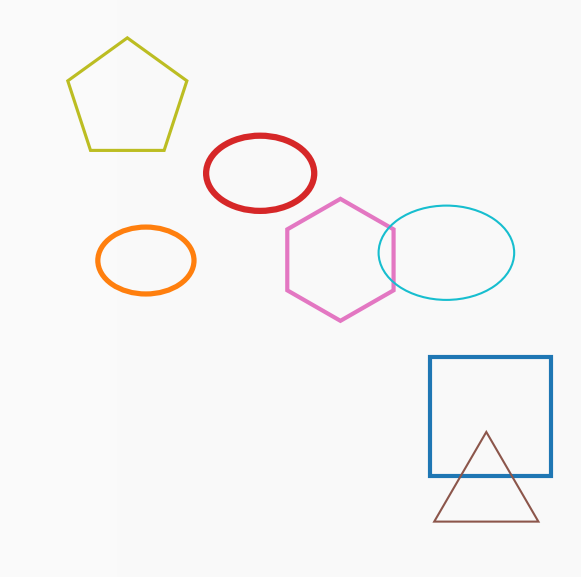[{"shape": "square", "thickness": 2, "radius": 0.52, "center": [0.844, 0.278]}, {"shape": "oval", "thickness": 2.5, "radius": 0.41, "center": [0.251, 0.548]}, {"shape": "oval", "thickness": 3, "radius": 0.46, "center": [0.448, 0.699]}, {"shape": "triangle", "thickness": 1, "radius": 0.52, "center": [0.837, 0.148]}, {"shape": "hexagon", "thickness": 2, "radius": 0.53, "center": [0.586, 0.549]}, {"shape": "pentagon", "thickness": 1.5, "radius": 0.54, "center": [0.219, 0.826]}, {"shape": "oval", "thickness": 1, "radius": 0.58, "center": [0.768, 0.561]}]